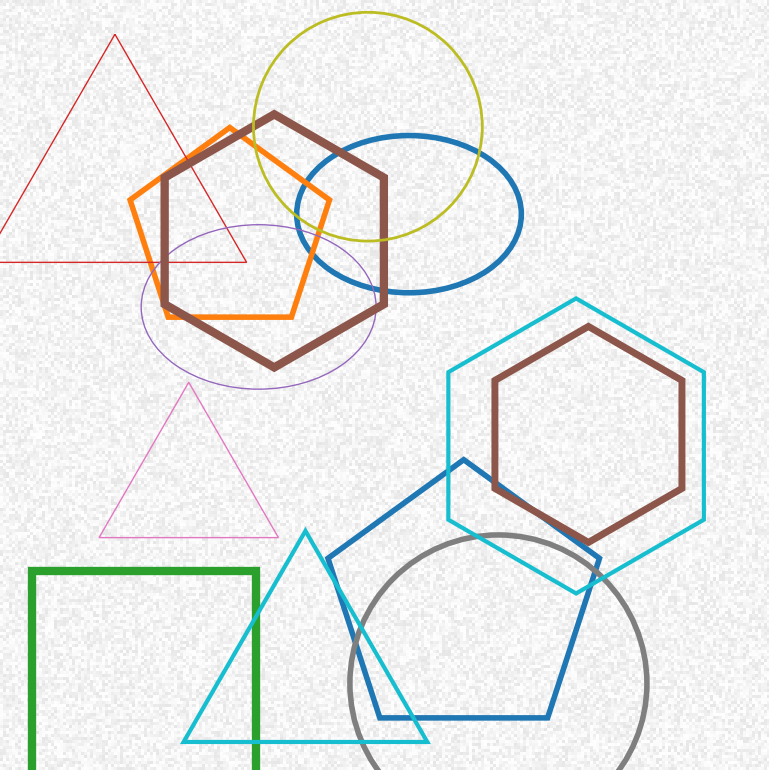[{"shape": "oval", "thickness": 2, "radius": 0.73, "center": [0.531, 0.722]}, {"shape": "pentagon", "thickness": 2, "radius": 0.93, "center": [0.602, 0.218]}, {"shape": "pentagon", "thickness": 2, "radius": 0.68, "center": [0.298, 0.698]}, {"shape": "square", "thickness": 3, "radius": 0.73, "center": [0.187, 0.113]}, {"shape": "triangle", "thickness": 0.5, "radius": 0.99, "center": [0.149, 0.758]}, {"shape": "oval", "thickness": 0.5, "radius": 0.76, "center": [0.336, 0.601]}, {"shape": "hexagon", "thickness": 2.5, "radius": 0.7, "center": [0.764, 0.436]}, {"shape": "hexagon", "thickness": 3, "radius": 0.82, "center": [0.356, 0.687]}, {"shape": "triangle", "thickness": 0.5, "radius": 0.67, "center": [0.245, 0.369]}, {"shape": "circle", "thickness": 2, "radius": 0.96, "center": [0.647, 0.112]}, {"shape": "circle", "thickness": 1, "radius": 0.74, "center": [0.478, 0.835]}, {"shape": "triangle", "thickness": 1.5, "radius": 0.91, "center": [0.397, 0.128]}, {"shape": "hexagon", "thickness": 1.5, "radius": 0.96, "center": [0.748, 0.421]}]